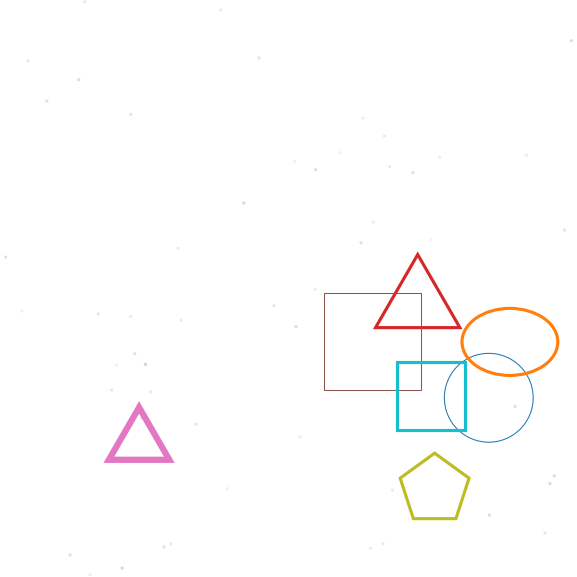[{"shape": "circle", "thickness": 0.5, "radius": 0.38, "center": [0.846, 0.31]}, {"shape": "oval", "thickness": 1.5, "radius": 0.41, "center": [0.883, 0.407]}, {"shape": "triangle", "thickness": 1.5, "radius": 0.42, "center": [0.723, 0.474]}, {"shape": "square", "thickness": 0.5, "radius": 0.42, "center": [0.645, 0.407]}, {"shape": "triangle", "thickness": 3, "radius": 0.3, "center": [0.241, 0.233]}, {"shape": "pentagon", "thickness": 1.5, "radius": 0.31, "center": [0.753, 0.152]}, {"shape": "square", "thickness": 1.5, "radius": 0.29, "center": [0.747, 0.314]}]